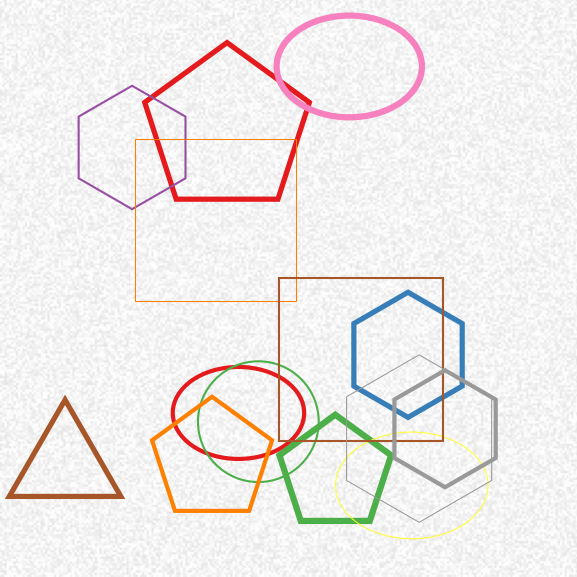[{"shape": "oval", "thickness": 2, "radius": 0.57, "center": [0.413, 0.284]}, {"shape": "pentagon", "thickness": 2.5, "radius": 0.75, "center": [0.393, 0.775]}, {"shape": "hexagon", "thickness": 2.5, "radius": 0.54, "center": [0.707, 0.385]}, {"shape": "pentagon", "thickness": 3, "radius": 0.51, "center": [0.581, 0.179]}, {"shape": "circle", "thickness": 1, "radius": 0.52, "center": [0.447, 0.269]}, {"shape": "hexagon", "thickness": 1, "radius": 0.53, "center": [0.229, 0.744]}, {"shape": "pentagon", "thickness": 2, "radius": 0.55, "center": [0.367, 0.203]}, {"shape": "square", "thickness": 0.5, "radius": 0.7, "center": [0.374, 0.618]}, {"shape": "oval", "thickness": 0.5, "radius": 0.66, "center": [0.713, 0.159]}, {"shape": "square", "thickness": 1, "radius": 0.71, "center": [0.625, 0.377]}, {"shape": "triangle", "thickness": 2.5, "radius": 0.56, "center": [0.113, 0.195]}, {"shape": "oval", "thickness": 3, "radius": 0.63, "center": [0.605, 0.884]}, {"shape": "hexagon", "thickness": 0.5, "radius": 0.73, "center": [0.726, 0.24]}, {"shape": "hexagon", "thickness": 2, "radius": 0.51, "center": [0.771, 0.257]}]